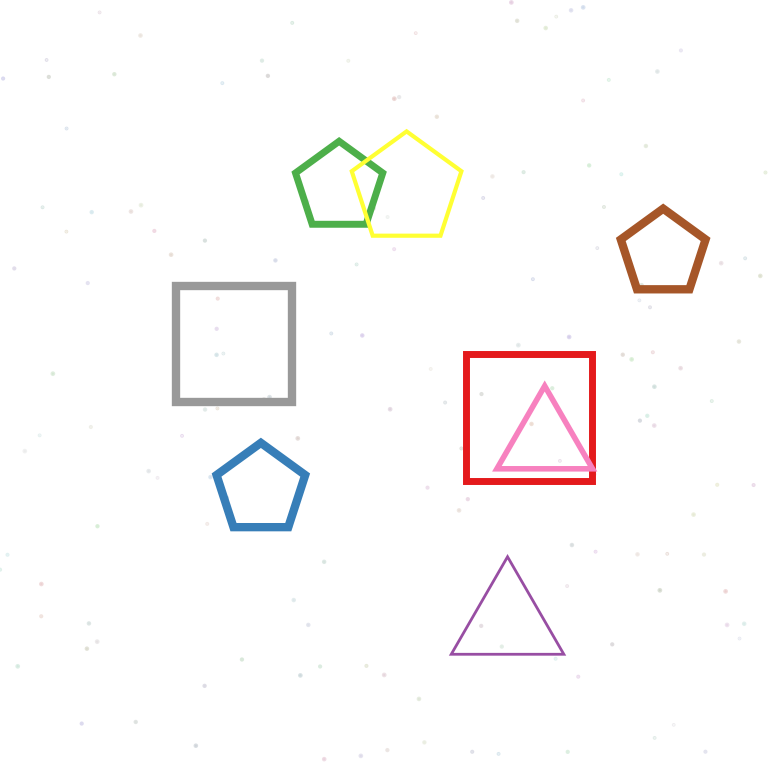[{"shape": "square", "thickness": 2.5, "radius": 0.41, "center": [0.687, 0.458]}, {"shape": "pentagon", "thickness": 3, "radius": 0.3, "center": [0.339, 0.364]}, {"shape": "pentagon", "thickness": 2.5, "radius": 0.3, "center": [0.44, 0.757]}, {"shape": "triangle", "thickness": 1, "radius": 0.42, "center": [0.659, 0.193]}, {"shape": "pentagon", "thickness": 1.5, "radius": 0.37, "center": [0.528, 0.754]}, {"shape": "pentagon", "thickness": 3, "radius": 0.29, "center": [0.861, 0.671]}, {"shape": "triangle", "thickness": 2, "radius": 0.36, "center": [0.707, 0.427]}, {"shape": "square", "thickness": 3, "radius": 0.38, "center": [0.304, 0.554]}]